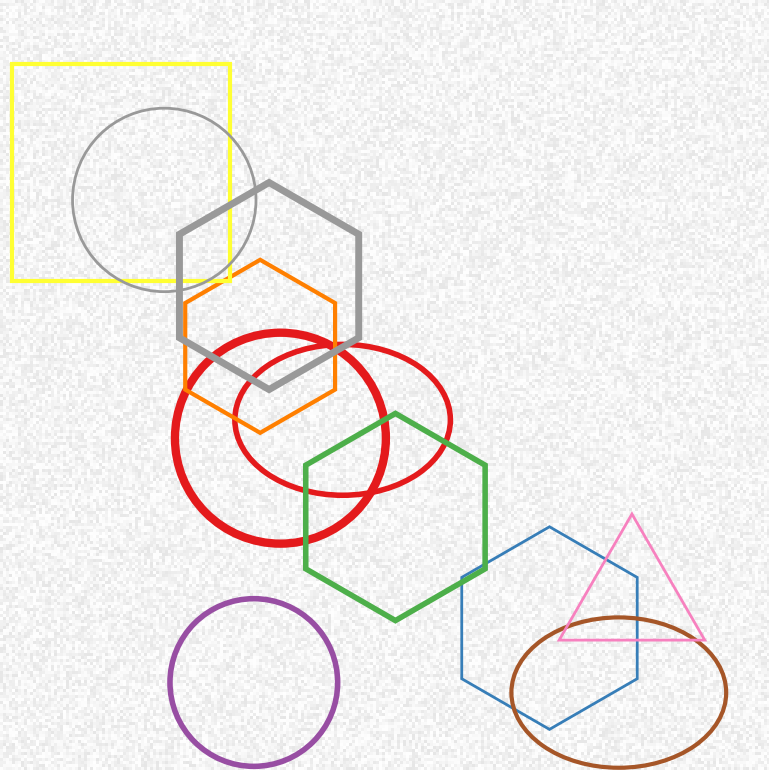[{"shape": "circle", "thickness": 3, "radius": 0.68, "center": [0.364, 0.431]}, {"shape": "oval", "thickness": 2, "radius": 0.7, "center": [0.445, 0.455]}, {"shape": "hexagon", "thickness": 1, "radius": 0.66, "center": [0.714, 0.184]}, {"shape": "hexagon", "thickness": 2, "radius": 0.67, "center": [0.514, 0.329]}, {"shape": "circle", "thickness": 2, "radius": 0.54, "center": [0.33, 0.114]}, {"shape": "hexagon", "thickness": 1.5, "radius": 0.56, "center": [0.338, 0.55]}, {"shape": "square", "thickness": 1.5, "radius": 0.7, "center": [0.157, 0.776]}, {"shape": "oval", "thickness": 1.5, "radius": 0.7, "center": [0.804, 0.101]}, {"shape": "triangle", "thickness": 1, "radius": 0.55, "center": [0.821, 0.223]}, {"shape": "hexagon", "thickness": 2.5, "radius": 0.67, "center": [0.349, 0.629]}, {"shape": "circle", "thickness": 1, "radius": 0.6, "center": [0.213, 0.74]}]